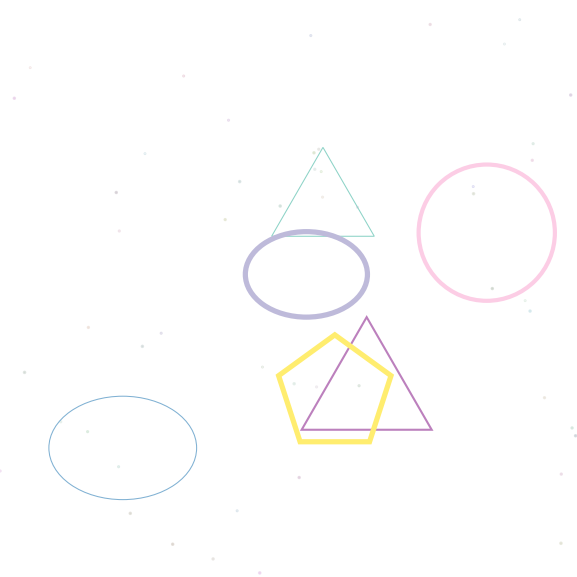[{"shape": "triangle", "thickness": 0.5, "radius": 0.51, "center": [0.559, 0.641]}, {"shape": "oval", "thickness": 2.5, "radius": 0.53, "center": [0.531, 0.524]}, {"shape": "oval", "thickness": 0.5, "radius": 0.64, "center": [0.213, 0.224]}, {"shape": "circle", "thickness": 2, "radius": 0.59, "center": [0.843, 0.596]}, {"shape": "triangle", "thickness": 1, "radius": 0.65, "center": [0.635, 0.32]}, {"shape": "pentagon", "thickness": 2.5, "radius": 0.51, "center": [0.58, 0.317]}]